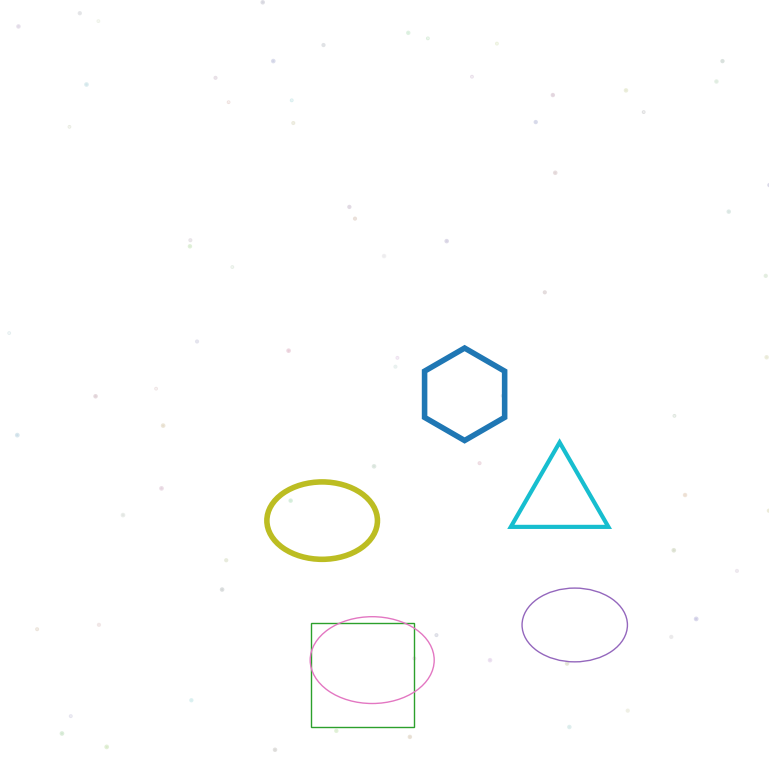[{"shape": "hexagon", "thickness": 2, "radius": 0.3, "center": [0.603, 0.488]}, {"shape": "square", "thickness": 0.5, "radius": 0.34, "center": [0.471, 0.124]}, {"shape": "oval", "thickness": 0.5, "radius": 0.34, "center": [0.746, 0.188]}, {"shape": "oval", "thickness": 0.5, "radius": 0.4, "center": [0.483, 0.143]}, {"shape": "oval", "thickness": 2, "radius": 0.36, "center": [0.418, 0.324]}, {"shape": "triangle", "thickness": 1.5, "radius": 0.37, "center": [0.727, 0.352]}]